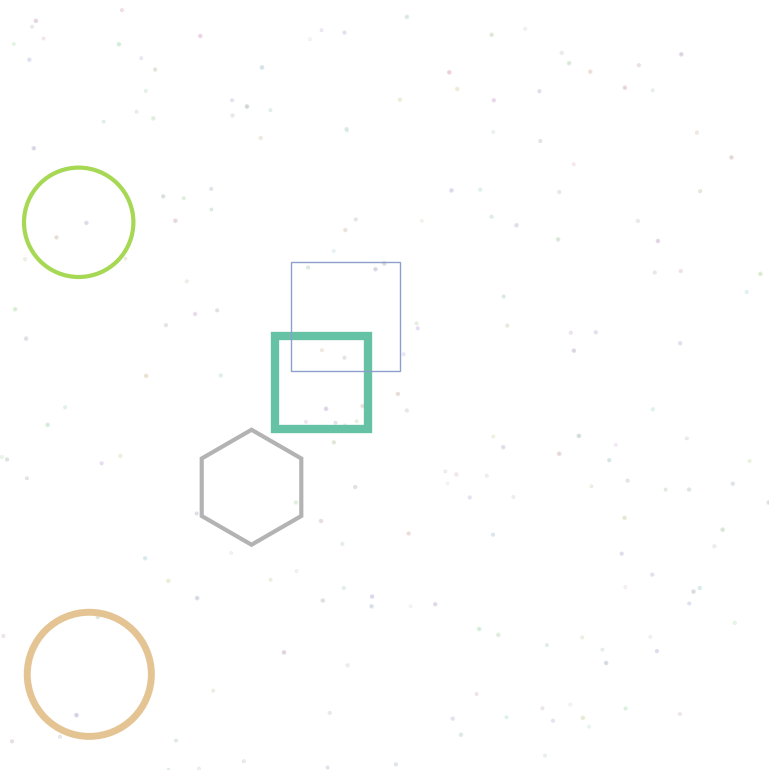[{"shape": "square", "thickness": 3, "radius": 0.3, "center": [0.418, 0.503]}, {"shape": "square", "thickness": 0.5, "radius": 0.35, "center": [0.449, 0.589]}, {"shape": "circle", "thickness": 1.5, "radius": 0.36, "center": [0.102, 0.711]}, {"shape": "circle", "thickness": 2.5, "radius": 0.4, "center": [0.116, 0.124]}, {"shape": "hexagon", "thickness": 1.5, "radius": 0.37, "center": [0.327, 0.367]}]